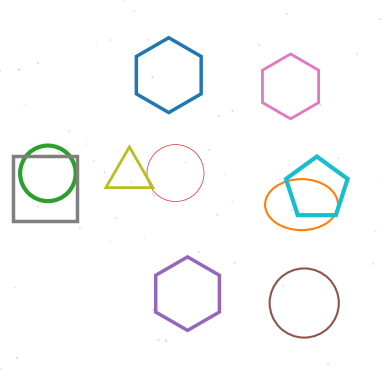[{"shape": "hexagon", "thickness": 2.5, "radius": 0.49, "center": [0.438, 0.805]}, {"shape": "oval", "thickness": 1.5, "radius": 0.47, "center": [0.783, 0.468]}, {"shape": "circle", "thickness": 3, "radius": 0.36, "center": [0.124, 0.55]}, {"shape": "circle", "thickness": 0.5, "radius": 0.37, "center": [0.456, 0.55]}, {"shape": "hexagon", "thickness": 2.5, "radius": 0.48, "center": [0.487, 0.237]}, {"shape": "circle", "thickness": 1.5, "radius": 0.45, "center": [0.79, 0.213]}, {"shape": "hexagon", "thickness": 2, "radius": 0.42, "center": [0.755, 0.776]}, {"shape": "square", "thickness": 2.5, "radius": 0.42, "center": [0.117, 0.51]}, {"shape": "triangle", "thickness": 2, "radius": 0.35, "center": [0.336, 0.548]}, {"shape": "pentagon", "thickness": 3, "radius": 0.42, "center": [0.823, 0.509]}]